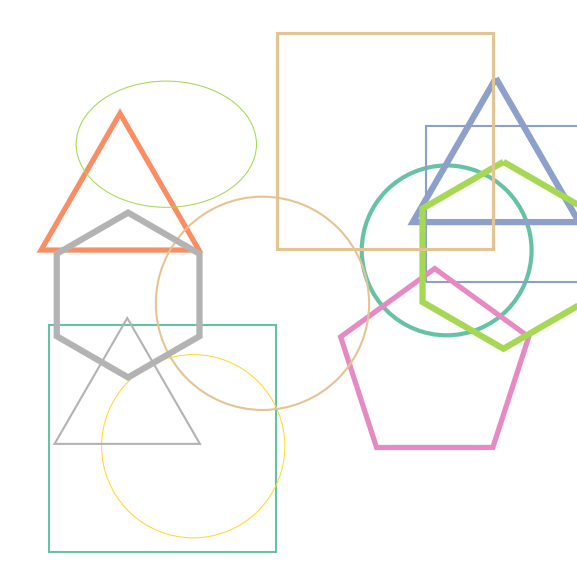[{"shape": "circle", "thickness": 2, "radius": 0.74, "center": [0.773, 0.566]}, {"shape": "square", "thickness": 1, "radius": 0.98, "center": [0.282, 0.239]}, {"shape": "triangle", "thickness": 2.5, "radius": 0.79, "center": [0.208, 0.645]}, {"shape": "square", "thickness": 1, "radius": 0.67, "center": [0.872, 0.645]}, {"shape": "triangle", "thickness": 3, "radius": 0.83, "center": [0.859, 0.698]}, {"shape": "pentagon", "thickness": 2.5, "radius": 0.86, "center": [0.753, 0.363]}, {"shape": "oval", "thickness": 0.5, "radius": 0.78, "center": [0.288, 0.749]}, {"shape": "hexagon", "thickness": 3, "radius": 0.81, "center": [0.872, 0.557]}, {"shape": "circle", "thickness": 0.5, "radius": 0.79, "center": [0.335, 0.226]}, {"shape": "circle", "thickness": 1, "radius": 0.92, "center": [0.455, 0.474]}, {"shape": "square", "thickness": 1.5, "radius": 0.94, "center": [0.667, 0.755]}, {"shape": "triangle", "thickness": 1, "radius": 0.73, "center": [0.22, 0.303]}, {"shape": "hexagon", "thickness": 3, "radius": 0.71, "center": [0.222, 0.488]}]